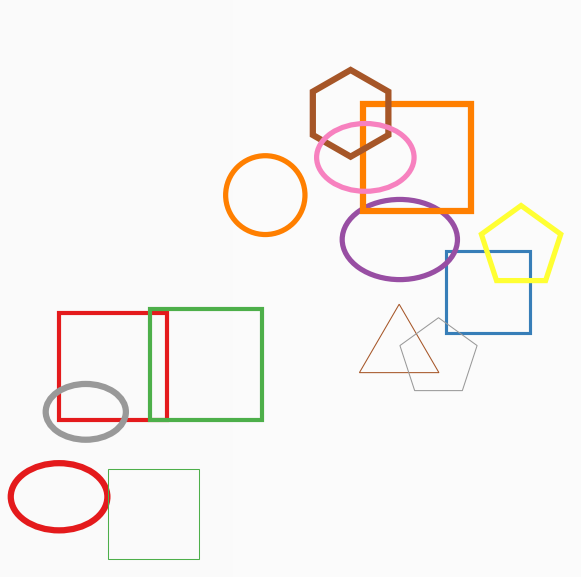[{"shape": "oval", "thickness": 3, "radius": 0.42, "center": [0.102, 0.139]}, {"shape": "square", "thickness": 2, "radius": 0.46, "center": [0.194, 0.365]}, {"shape": "square", "thickness": 1.5, "radius": 0.36, "center": [0.839, 0.493]}, {"shape": "square", "thickness": 0.5, "radius": 0.39, "center": [0.264, 0.109]}, {"shape": "square", "thickness": 2, "radius": 0.48, "center": [0.355, 0.368]}, {"shape": "oval", "thickness": 2.5, "radius": 0.5, "center": [0.688, 0.584]}, {"shape": "square", "thickness": 3, "radius": 0.46, "center": [0.718, 0.727]}, {"shape": "circle", "thickness": 2.5, "radius": 0.34, "center": [0.456, 0.661]}, {"shape": "pentagon", "thickness": 2.5, "radius": 0.36, "center": [0.896, 0.571]}, {"shape": "hexagon", "thickness": 3, "radius": 0.38, "center": [0.603, 0.803]}, {"shape": "triangle", "thickness": 0.5, "radius": 0.39, "center": [0.687, 0.393]}, {"shape": "oval", "thickness": 2.5, "radius": 0.42, "center": [0.629, 0.727]}, {"shape": "oval", "thickness": 3, "radius": 0.34, "center": [0.148, 0.286]}, {"shape": "pentagon", "thickness": 0.5, "radius": 0.35, "center": [0.754, 0.379]}]